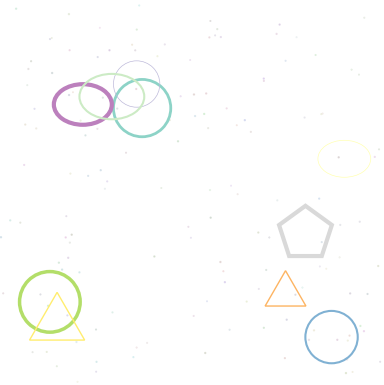[{"shape": "circle", "thickness": 2, "radius": 0.37, "center": [0.369, 0.719]}, {"shape": "oval", "thickness": 0.5, "radius": 0.34, "center": [0.894, 0.588]}, {"shape": "circle", "thickness": 0.5, "radius": 0.3, "center": [0.355, 0.782]}, {"shape": "circle", "thickness": 1.5, "radius": 0.34, "center": [0.861, 0.124]}, {"shape": "triangle", "thickness": 1, "radius": 0.31, "center": [0.742, 0.236]}, {"shape": "circle", "thickness": 2.5, "radius": 0.39, "center": [0.13, 0.216]}, {"shape": "pentagon", "thickness": 3, "radius": 0.36, "center": [0.793, 0.393]}, {"shape": "oval", "thickness": 3, "radius": 0.38, "center": [0.215, 0.729]}, {"shape": "oval", "thickness": 1.5, "radius": 0.42, "center": [0.291, 0.749]}, {"shape": "triangle", "thickness": 1, "radius": 0.41, "center": [0.148, 0.158]}]